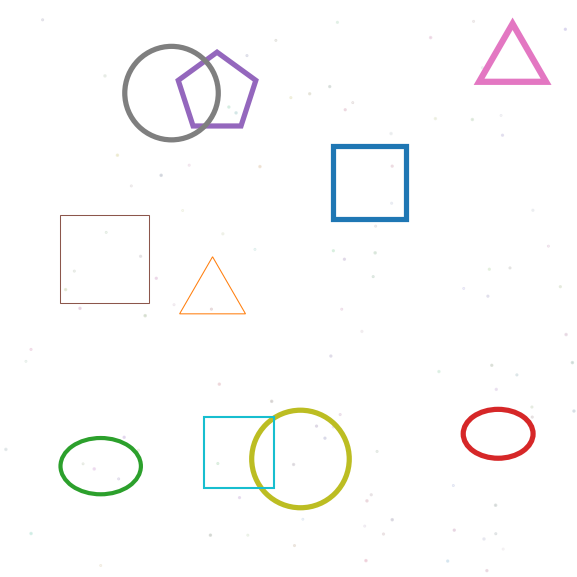[{"shape": "square", "thickness": 2.5, "radius": 0.32, "center": [0.64, 0.683]}, {"shape": "triangle", "thickness": 0.5, "radius": 0.33, "center": [0.368, 0.489]}, {"shape": "oval", "thickness": 2, "radius": 0.35, "center": [0.174, 0.192]}, {"shape": "oval", "thickness": 2.5, "radius": 0.3, "center": [0.863, 0.248]}, {"shape": "pentagon", "thickness": 2.5, "radius": 0.35, "center": [0.376, 0.838]}, {"shape": "square", "thickness": 0.5, "radius": 0.38, "center": [0.181, 0.551]}, {"shape": "triangle", "thickness": 3, "radius": 0.33, "center": [0.888, 0.891]}, {"shape": "circle", "thickness": 2.5, "radius": 0.4, "center": [0.297, 0.838]}, {"shape": "circle", "thickness": 2.5, "radius": 0.42, "center": [0.52, 0.204]}, {"shape": "square", "thickness": 1, "radius": 0.31, "center": [0.414, 0.216]}]